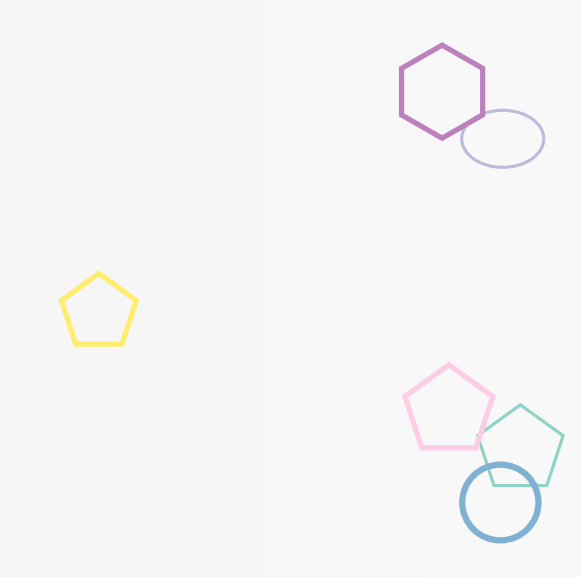[{"shape": "pentagon", "thickness": 1.5, "radius": 0.39, "center": [0.895, 0.221]}, {"shape": "oval", "thickness": 1.5, "radius": 0.35, "center": [0.865, 0.759]}, {"shape": "circle", "thickness": 3, "radius": 0.33, "center": [0.861, 0.129]}, {"shape": "pentagon", "thickness": 2.5, "radius": 0.4, "center": [0.772, 0.288]}, {"shape": "hexagon", "thickness": 2.5, "radius": 0.4, "center": [0.761, 0.84]}, {"shape": "pentagon", "thickness": 2.5, "radius": 0.34, "center": [0.17, 0.458]}]